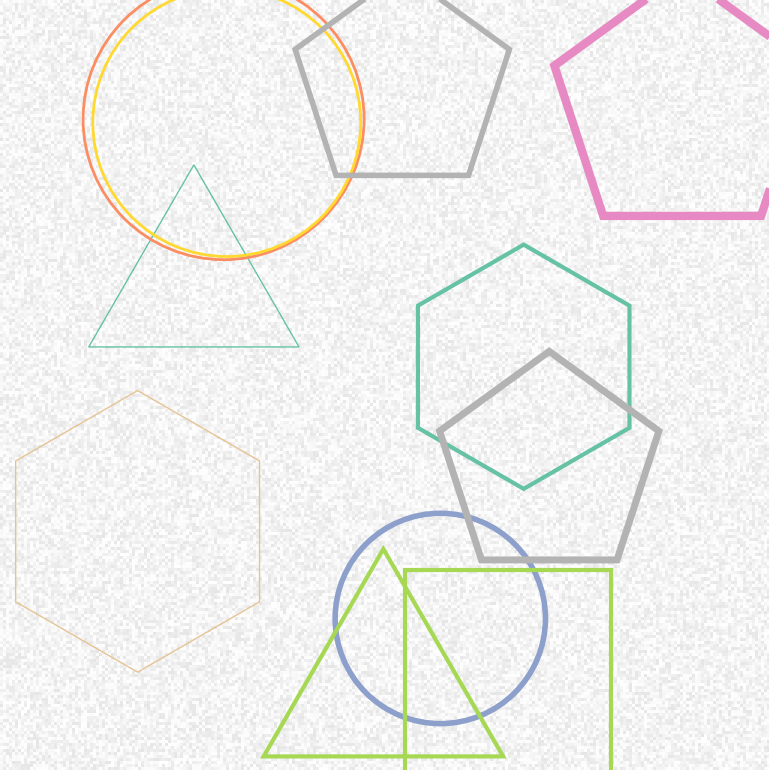[{"shape": "triangle", "thickness": 0.5, "radius": 0.79, "center": [0.252, 0.628]}, {"shape": "hexagon", "thickness": 1.5, "radius": 0.79, "center": [0.68, 0.524]}, {"shape": "circle", "thickness": 1, "radius": 0.91, "center": [0.29, 0.845]}, {"shape": "circle", "thickness": 2, "radius": 0.68, "center": [0.572, 0.197]}, {"shape": "pentagon", "thickness": 3, "radius": 0.87, "center": [0.886, 0.861]}, {"shape": "triangle", "thickness": 1.5, "radius": 0.9, "center": [0.498, 0.107]}, {"shape": "square", "thickness": 1.5, "radius": 0.67, "center": [0.66, 0.126]}, {"shape": "circle", "thickness": 1, "radius": 0.87, "center": [0.295, 0.841]}, {"shape": "hexagon", "thickness": 0.5, "radius": 0.91, "center": [0.179, 0.31]}, {"shape": "pentagon", "thickness": 2, "radius": 0.73, "center": [0.522, 0.891]}, {"shape": "pentagon", "thickness": 2.5, "radius": 0.75, "center": [0.713, 0.394]}]